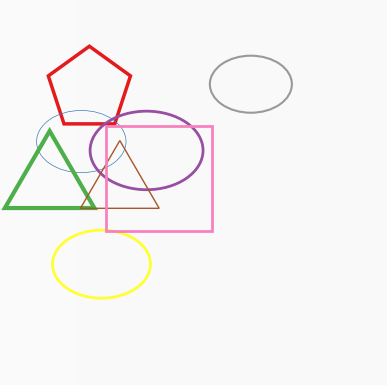[{"shape": "pentagon", "thickness": 2.5, "radius": 0.56, "center": [0.231, 0.768]}, {"shape": "oval", "thickness": 0.5, "radius": 0.58, "center": [0.21, 0.632]}, {"shape": "triangle", "thickness": 3, "radius": 0.67, "center": [0.128, 0.526]}, {"shape": "oval", "thickness": 2, "radius": 0.73, "center": [0.378, 0.609]}, {"shape": "oval", "thickness": 2, "radius": 0.63, "center": [0.262, 0.314]}, {"shape": "triangle", "thickness": 1, "radius": 0.59, "center": [0.309, 0.518]}, {"shape": "square", "thickness": 2, "radius": 0.68, "center": [0.411, 0.536]}, {"shape": "oval", "thickness": 1.5, "radius": 0.53, "center": [0.647, 0.781]}]